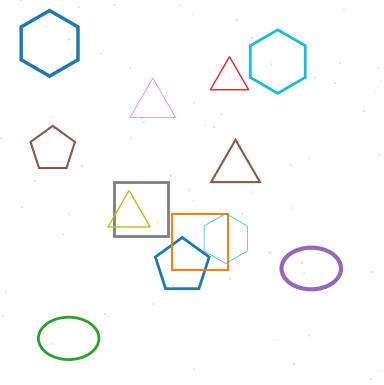[{"shape": "hexagon", "thickness": 2.5, "radius": 0.43, "center": [0.129, 0.887]}, {"shape": "pentagon", "thickness": 2, "radius": 0.37, "center": [0.473, 0.31]}, {"shape": "square", "thickness": 1.5, "radius": 0.37, "center": [0.52, 0.372]}, {"shape": "oval", "thickness": 2, "radius": 0.39, "center": [0.178, 0.121]}, {"shape": "triangle", "thickness": 1, "radius": 0.29, "center": [0.596, 0.795]}, {"shape": "oval", "thickness": 3, "radius": 0.39, "center": [0.808, 0.303]}, {"shape": "triangle", "thickness": 1.5, "radius": 0.37, "center": [0.612, 0.564]}, {"shape": "pentagon", "thickness": 1.5, "radius": 0.3, "center": [0.137, 0.613]}, {"shape": "triangle", "thickness": 0.5, "radius": 0.34, "center": [0.397, 0.729]}, {"shape": "square", "thickness": 2, "radius": 0.35, "center": [0.366, 0.458]}, {"shape": "triangle", "thickness": 1, "radius": 0.32, "center": [0.335, 0.442]}, {"shape": "hexagon", "thickness": 0.5, "radius": 0.32, "center": [0.586, 0.38]}, {"shape": "hexagon", "thickness": 2, "radius": 0.41, "center": [0.721, 0.84]}]